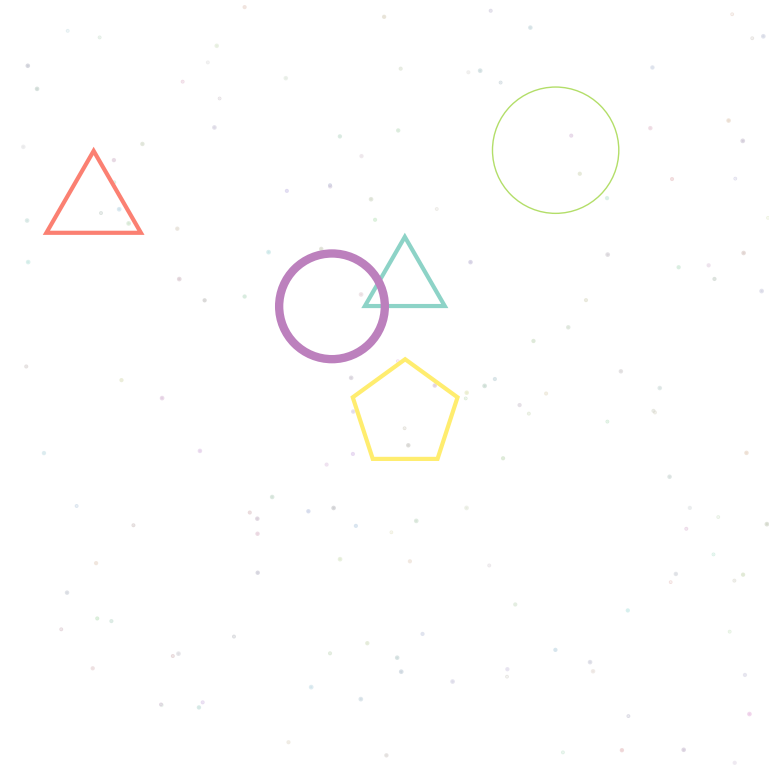[{"shape": "triangle", "thickness": 1.5, "radius": 0.3, "center": [0.526, 0.632]}, {"shape": "triangle", "thickness": 1.5, "radius": 0.35, "center": [0.122, 0.733]}, {"shape": "circle", "thickness": 0.5, "radius": 0.41, "center": [0.722, 0.805]}, {"shape": "circle", "thickness": 3, "radius": 0.34, "center": [0.431, 0.602]}, {"shape": "pentagon", "thickness": 1.5, "radius": 0.36, "center": [0.526, 0.462]}]